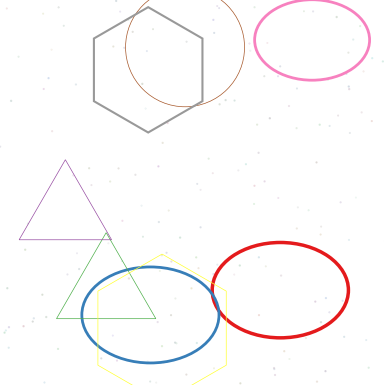[{"shape": "oval", "thickness": 2.5, "radius": 0.88, "center": [0.728, 0.246]}, {"shape": "oval", "thickness": 2, "radius": 0.89, "center": [0.391, 0.182]}, {"shape": "triangle", "thickness": 0.5, "radius": 0.74, "center": [0.276, 0.247]}, {"shape": "triangle", "thickness": 0.5, "radius": 0.69, "center": [0.17, 0.447]}, {"shape": "hexagon", "thickness": 0.5, "radius": 0.96, "center": [0.421, 0.148]}, {"shape": "circle", "thickness": 0.5, "radius": 0.77, "center": [0.481, 0.877]}, {"shape": "oval", "thickness": 2, "radius": 0.75, "center": [0.811, 0.896]}, {"shape": "hexagon", "thickness": 1.5, "radius": 0.81, "center": [0.385, 0.819]}]